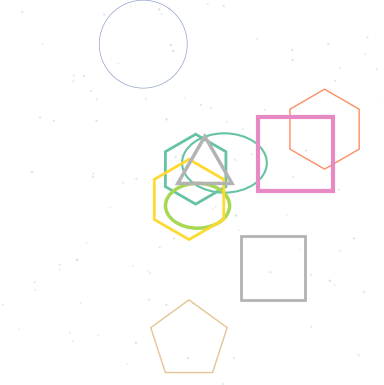[{"shape": "hexagon", "thickness": 2, "radius": 0.45, "center": [0.508, 0.561]}, {"shape": "oval", "thickness": 1.5, "radius": 0.55, "center": [0.583, 0.577]}, {"shape": "hexagon", "thickness": 1, "radius": 0.52, "center": [0.843, 0.665]}, {"shape": "circle", "thickness": 0.5, "radius": 0.57, "center": [0.372, 0.885]}, {"shape": "square", "thickness": 3, "radius": 0.48, "center": [0.767, 0.599]}, {"shape": "oval", "thickness": 2.5, "radius": 0.42, "center": [0.513, 0.466]}, {"shape": "hexagon", "thickness": 2, "radius": 0.52, "center": [0.491, 0.482]}, {"shape": "pentagon", "thickness": 1, "radius": 0.52, "center": [0.491, 0.117]}, {"shape": "square", "thickness": 2, "radius": 0.42, "center": [0.709, 0.304]}, {"shape": "triangle", "thickness": 2.5, "radius": 0.41, "center": [0.532, 0.564]}]